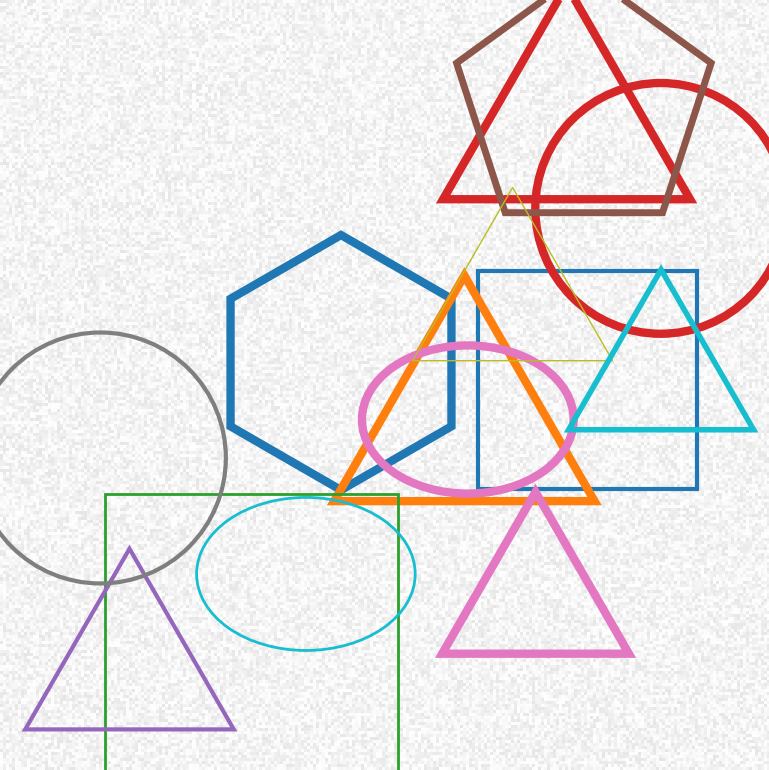[{"shape": "square", "thickness": 1.5, "radius": 0.71, "center": [0.763, 0.506]}, {"shape": "hexagon", "thickness": 3, "radius": 0.83, "center": [0.443, 0.529]}, {"shape": "triangle", "thickness": 3, "radius": 0.98, "center": [0.603, 0.447]}, {"shape": "square", "thickness": 1, "radius": 0.95, "center": [0.326, 0.168]}, {"shape": "triangle", "thickness": 3, "radius": 0.93, "center": [0.736, 0.834]}, {"shape": "circle", "thickness": 3, "radius": 0.81, "center": [0.858, 0.729]}, {"shape": "triangle", "thickness": 1.5, "radius": 0.78, "center": [0.168, 0.131]}, {"shape": "pentagon", "thickness": 2.5, "radius": 0.87, "center": [0.758, 0.864]}, {"shape": "triangle", "thickness": 3, "radius": 0.7, "center": [0.696, 0.221]}, {"shape": "oval", "thickness": 3, "radius": 0.69, "center": [0.608, 0.455]}, {"shape": "circle", "thickness": 1.5, "radius": 0.81, "center": [0.13, 0.405]}, {"shape": "triangle", "thickness": 0.5, "radius": 0.75, "center": [0.666, 0.607]}, {"shape": "triangle", "thickness": 2, "radius": 0.69, "center": [0.859, 0.511]}, {"shape": "oval", "thickness": 1, "radius": 0.71, "center": [0.397, 0.255]}]